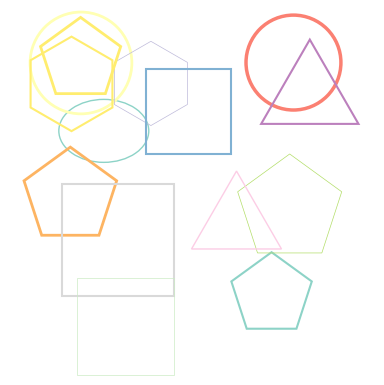[{"shape": "pentagon", "thickness": 1.5, "radius": 0.55, "center": [0.705, 0.235]}, {"shape": "oval", "thickness": 1, "radius": 0.58, "center": [0.27, 0.66]}, {"shape": "circle", "thickness": 2, "radius": 0.66, "center": [0.21, 0.836]}, {"shape": "hexagon", "thickness": 0.5, "radius": 0.55, "center": [0.392, 0.783]}, {"shape": "circle", "thickness": 2.5, "radius": 0.62, "center": [0.762, 0.837]}, {"shape": "square", "thickness": 1.5, "radius": 0.55, "center": [0.489, 0.711]}, {"shape": "pentagon", "thickness": 2, "radius": 0.63, "center": [0.183, 0.491]}, {"shape": "pentagon", "thickness": 0.5, "radius": 0.71, "center": [0.752, 0.458]}, {"shape": "triangle", "thickness": 1, "radius": 0.67, "center": [0.614, 0.421]}, {"shape": "square", "thickness": 1.5, "radius": 0.73, "center": [0.307, 0.378]}, {"shape": "triangle", "thickness": 1.5, "radius": 0.73, "center": [0.805, 0.751]}, {"shape": "square", "thickness": 0.5, "radius": 0.63, "center": [0.326, 0.151]}, {"shape": "pentagon", "thickness": 2, "radius": 0.55, "center": [0.209, 0.845]}, {"shape": "hexagon", "thickness": 1.5, "radius": 0.61, "center": [0.186, 0.782]}]